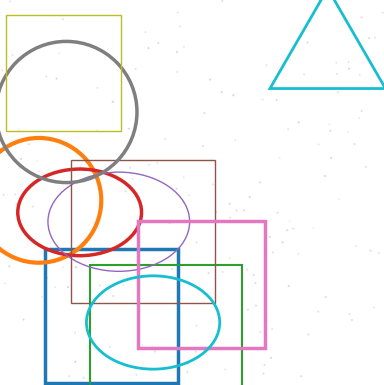[{"shape": "square", "thickness": 2.5, "radius": 0.87, "center": [0.29, 0.179]}, {"shape": "circle", "thickness": 3, "radius": 0.81, "center": [0.101, 0.48]}, {"shape": "square", "thickness": 1.5, "radius": 0.99, "center": [0.431, 0.113]}, {"shape": "oval", "thickness": 2.5, "radius": 0.8, "center": [0.207, 0.448]}, {"shape": "oval", "thickness": 1, "radius": 0.92, "center": [0.309, 0.424]}, {"shape": "square", "thickness": 1, "radius": 0.93, "center": [0.371, 0.399]}, {"shape": "square", "thickness": 2.5, "radius": 0.82, "center": [0.523, 0.261]}, {"shape": "circle", "thickness": 2.5, "radius": 0.92, "center": [0.172, 0.709]}, {"shape": "square", "thickness": 1, "radius": 0.75, "center": [0.165, 0.81]}, {"shape": "triangle", "thickness": 2, "radius": 0.87, "center": [0.851, 0.857]}, {"shape": "oval", "thickness": 2, "radius": 0.87, "center": [0.398, 0.162]}]